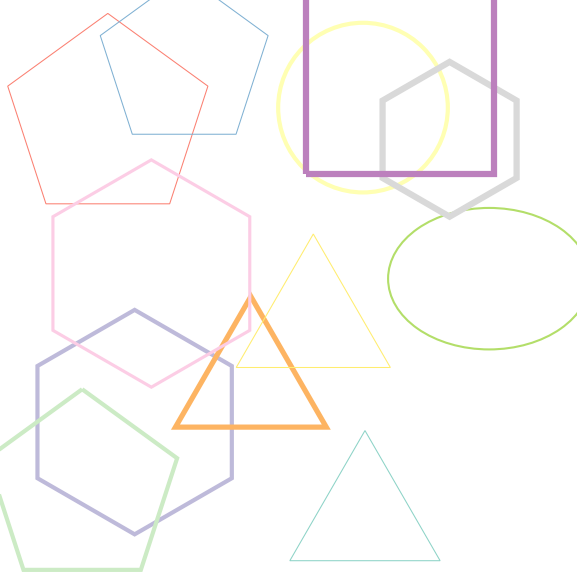[{"shape": "triangle", "thickness": 0.5, "radius": 0.75, "center": [0.632, 0.103]}, {"shape": "circle", "thickness": 2, "radius": 0.73, "center": [0.629, 0.813]}, {"shape": "hexagon", "thickness": 2, "radius": 0.97, "center": [0.233, 0.268]}, {"shape": "pentagon", "thickness": 0.5, "radius": 0.91, "center": [0.187, 0.794]}, {"shape": "pentagon", "thickness": 0.5, "radius": 0.76, "center": [0.319, 0.89]}, {"shape": "triangle", "thickness": 2.5, "radius": 0.75, "center": [0.434, 0.335]}, {"shape": "oval", "thickness": 1, "radius": 0.88, "center": [0.847, 0.517]}, {"shape": "hexagon", "thickness": 1.5, "radius": 0.98, "center": [0.262, 0.525]}, {"shape": "hexagon", "thickness": 3, "radius": 0.67, "center": [0.779, 0.758]}, {"shape": "square", "thickness": 3, "radius": 0.81, "center": [0.692, 0.861]}, {"shape": "pentagon", "thickness": 2, "radius": 0.86, "center": [0.142, 0.152]}, {"shape": "triangle", "thickness": 0.5, "radius": 0.77, "center": [0.543, 0.44]}]